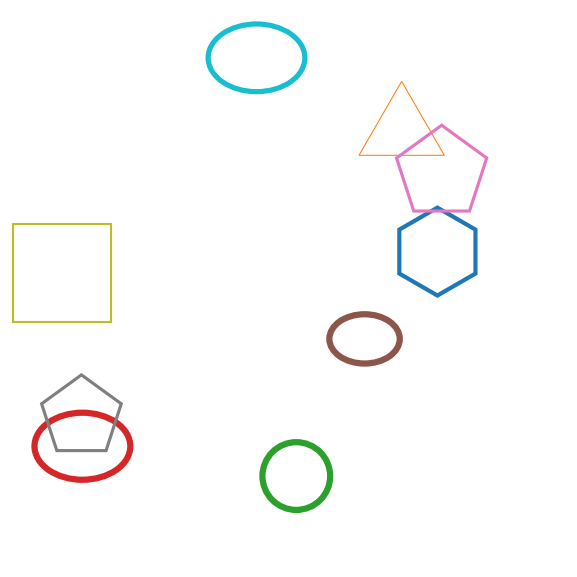[{"shape": "hexagon", "thickness": 2, "radius": 0.38, "center": [0.757, 0.563]}, {"shape": "triangle", "thickness": 0.5, "radius": 0.43, "center": [0.696, 0.773]}, {"shape": "circle", "thickness": 3, "radius": 0.29, "center": [0.513, 0.175]}, {"shape": "oval", "thickness": 3, "radius": 0.41, "center": [0.143, 0.226]}, {"shape": "oval", "thickness": 3, "radius": 0.3, "center": [0.631, 0.412]}, {"shape": "pentagon", "thickness": 1.5, "radius": 0.41, "center": [0.765, 0.7]}, {"shape": "pentagon", "thickness": 1.5, "radius": 0.36, "center": [0.141, 0.278]}, {"shape": "square", "thickness": 1, "radius": 0.42, "center": [0.108, 0.527]}, {"shape": "oval", "thickness": 2.5, "radius": 0.42, "center": [0.444, 0.899]}]